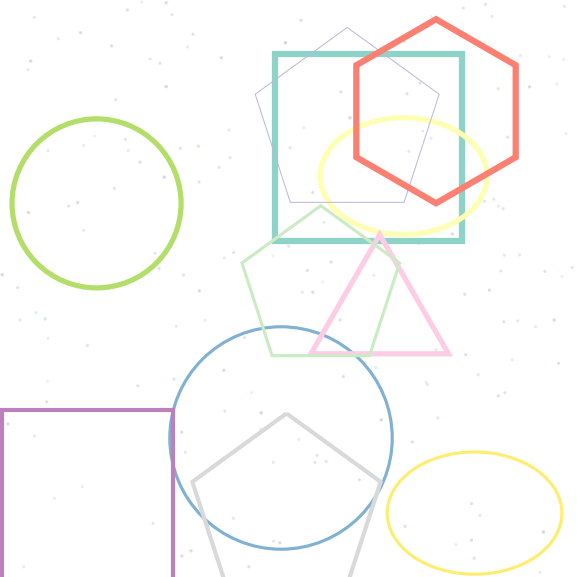[{"shape": "square", "thickness": 3, "radius": 0.81, "center": [0.638, 0.743]}, {"shape": "oval", "thickness": 2.5, "radius": 0.72, "center": [0.699, 0.694]}, {"shape": "pentagon", "thickness": 0.5, "radius": 0.84, "center": [0.601, 0.784]}, {"shape": "hexagon", "thickness": 3, "radius": 0.8, "center": [0.755, 0.807]}, {"shape": "circle", "thickness": 1.5, "radius": 0.96, "center": [0.487, 0.241]}, {"shape": "circle", "thickness": 2.5, "radius": 0.73, "center": [0.167, 0.647]}, {"shape": "triangle", "thickness": 2.5, "radius": 0.69, "center": [0.657, 0.455]}, {"shape": "pentagon", "thickness": 2, "radius": 0.86, "center": [0.496, 0.112]}, {"shape": "square", "thickness": 2, "radius": 0.74, "center": [0.152, 0.142]}, {"shape": "pentagon", "thickness": 1.5, "radius": 0.72, "center": [0.555, 0.499]}, {"shape": "oval", "thickness": 1.5, "radius": 0.76, "center": [0.822, 0.111]}]